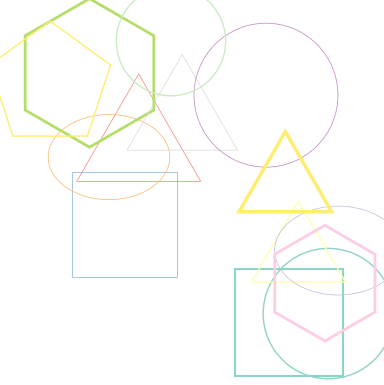[{"shape": "circle", "thickness": 1, "radius": 0.85, "center": [0.853, 0.185]}, {"shape": "square", "thickness": 1.5, "radius": 0.7, "center": [0.751, 0.163]}, {"shape": "triangle", "thickness": 1, "radius": 0.7, "center": [0.775, 0.338]}, {"shape": "oval", "thickness": 0.5, "radius": 0.82, "center": [0.878, 0.349]}, {"shape": "triangle", "thickness": 0.5, "radius": 0.93, "center": [0.36, 0.622]}, {"shape": "square", "thickness": 0.5, "radius": 0.68, "center": [0.324, 0.418]}, {"shape": "oval", "thickness": 0.5, "radius": 0.79, "center": [0.283, 0.592]}, {"shape": "hexagon", "thickness": 2, "radius": 0.96, "center": [0.232, 0.811]}, {"shape": "hexagon", "thickness": 2, "radius": 0.75, "center": [0.844, 0.265]}, {"shape": "triangle", "thickness": 0.5, "radius": 0.83, "center": [0.473, 0.693]}, {"shape": "circle", "thickness": 0.5, "radius": 0.93, "center": [0.691, 0.753]}, {"shape": "circle", "thickness": 1, "radius": 0.71, "center": [0.444, 0.893]}, {"shape": "triangle", "thickness": 2.5, "radius": 0.69, "center": [0.741, 0.519]}, {"shape": "pentagon", "thickness": 1, "radius": 0.83, "center": [0.13, 0.78]}]